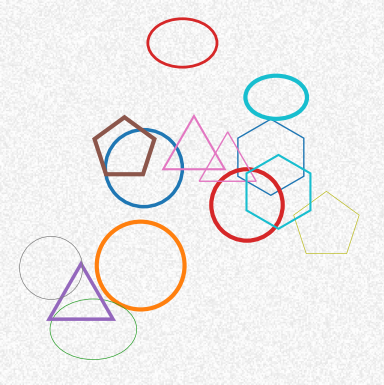[{"shape": "circle", "thickness": 2.5, "radius": 0.5, "center": [0.374, 0.563]}, {"shape": "hexagon", "thickness": 1, "radius": 0.49, "center": [0.703, 0.592]}, {"shape": "circle", "thickness": 3, "radius": 0.57, "center": [0.365, 0.31]}, {"shape": "oval", "thickness": 0.5, "radius": 0.56, "center": [0.242, 0.145]}, {"shape": "circle", "thickness": 3, "radius": 0.46, "center": [0.642, 0.468]}, {"shape": "oval", "thickness": 2, "radius": 0.45, "center": [0.474, 0.888]}, {"shape": "triangle", "thickness": 2.5, "radius": 0.48, "center": [0.211, 0.219]}, {"shape": "pentagon", "thickness": 3, "radius": 0.41, "center": [0.323, 0.614]}, {"shape": "triangle", "thickness": 1, "radius": 0.43, "center": [0.591, 0.572]}, {"shape": "triangle", "thickness": 1.5, "radius": 0.46, "center": [0.504, 0.607]}, {"shape": "circle", "thickness": 0.5, "radius": 0.41, "center": [0.133, 0.304]}, {"shape": "pentagon", "thickness": 0.5, "radius": 0.45, "center": [0.848, 0.414]}, {"shape": "hexagon", "thickness": 1.5, "radius": 0.48, "center": [0.723, 0.502]}, {"shape": "oval", "thickness": 3, "radius": 0.4, "center": [0.717, 0.747]}]